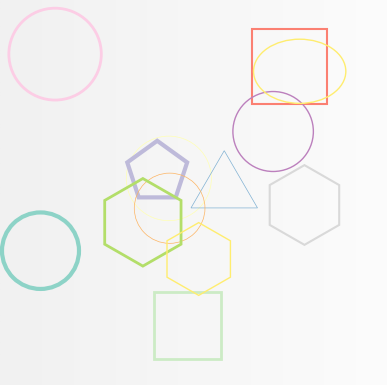[{"shape": "circle", "thickness": 3, "radius": 0.5, "center": [0.105, 0.349]}, {"shape": "circle", "thickness": 0.5, "radius": 0.55, "center": [0.436, 0.537]}, {"shape": "pentagon", "thickness": 3, "radius": 0.41, "center": [0.406, 0.553]}, {"shape": "square", "thickness": 1.5, "radius": 0.48, "center": [0.746, 0.827]}, {"shape": "triangle", "thickness": 0.5, "radius": 0.5, "center": [0.579, 0.509]}, {"shape": "circle", "thickness": 0.5, "radius": 0.46, "center": [0.438, 0.459]}, {"shape": "hexagon", "thickness": 2, "radius": 0.57, "center": [0.369, 0.423]}, {"shape": "circle", "thickness": 2, "radius": 0.6, "center": [0.142, 0.859]}, {"shape": "hexagon", "thickness": 1.5, "radius": 0.52, "center": [0.786, 0.468]}, {"shape": "circle", "thickness": 1, "radius": 0.52, "center": [0.705, 0.658]}, {"shape": "square", "thickness": 2, "radius": 0.43, "center": [0.484, 0.154]}, {"shape": "hexagon", "thickness": 1, "radius": 0.47, "center": [0.513, 0.327]}, {"shape": "oval", "thickness": 1, "radius": 0.6, "center": [0.773, 0.815]}]